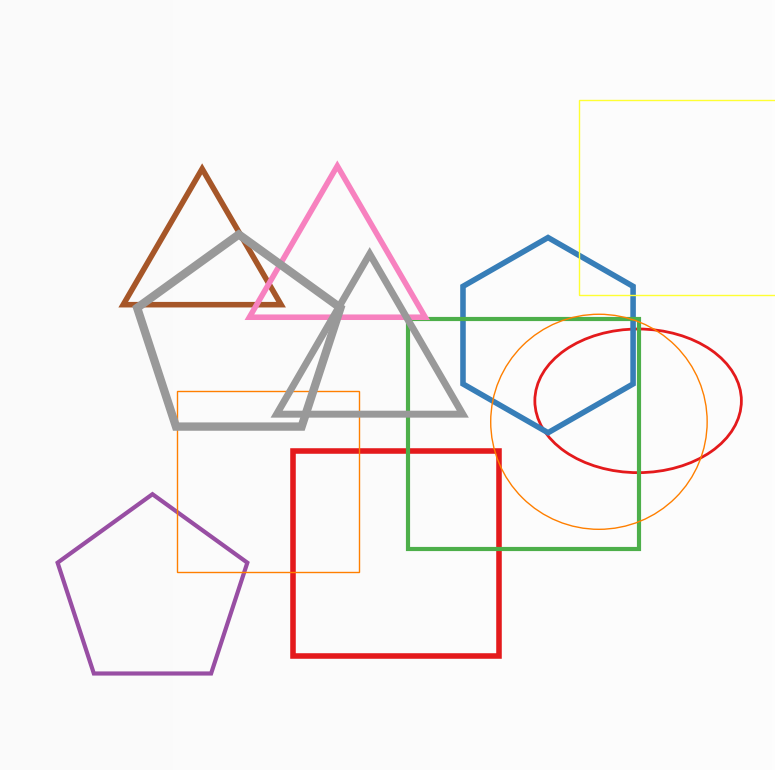[{"shape": "square", "thickness": 2, "radius": 0.67, "center": [0.511, 0.281]}, {"shape": "oval", "thickness": 1, "radius": 0.67, "center": [0.823, 0.479]}, {"shape": "hexagon", "thickness": 2, "radius": 0.63, "center": [0.707, 0.565]}, {"shape": "square", "thickness": 1.5, "radius": 0.75, "center": [0.676, 0.436]}, {"shape": "pentagon", "thickness": 1.5, "radius": 0.64, "center": [0.197, 0.229]}, {"shape": "circle", "thickness": 0.5, "radius": 0.7, "center": [0.773, 0.452]}, {"shape": "square", "thickness": 0.5, "radius": 0.59, "center": [0.346, 0.374]}, {"shape": "square", "thickness": 0.5, "radius": 0.64, "center": [0.874, 0.743]}, {"shape": "triangle", "thickness": 2, "radius": 0.59, "center": [0.261, 0.663]}, {"shape": "triangle", "thickness": 2, "radius": 0.65, "center": [0.435, 0.654]}, {"shape": "triangle", "thickness": 2.5, "radius": 0.69, "center": [0.477, 0.531]}, {"shape": "pentagon", "thickness": 3, "radius": 0.69, "center": [0.308, 0.558]}]